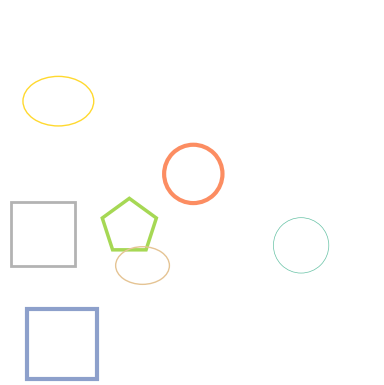[{"shape": "circle", "thickness": 0.5, "radius": 0.36, "center": [0.782, 0.363]}, {"shape": "circle", "thickness": 3, "radius": 0.38, "center": [0.502, 0.548]}, {"shape": "square", "thickness": 3, "radius": 0.45, "center": [0.161, 0.107]}, {"shape": "pentagon", "thickness": 2.5, "radius": 0.37, "center": [0.336, 0.411]}, {"shape": "oval", "thickness": 1, "radius": 0.46, "center": [0.152, 0.737]}, {"shape": "oval", "thickness": 1, "radius": 0.35, "center": [0.37, 0.31]}, {"shape": "square", "thickness": 2, "radius": 0.41, "center": [0.112, 0.393]}]